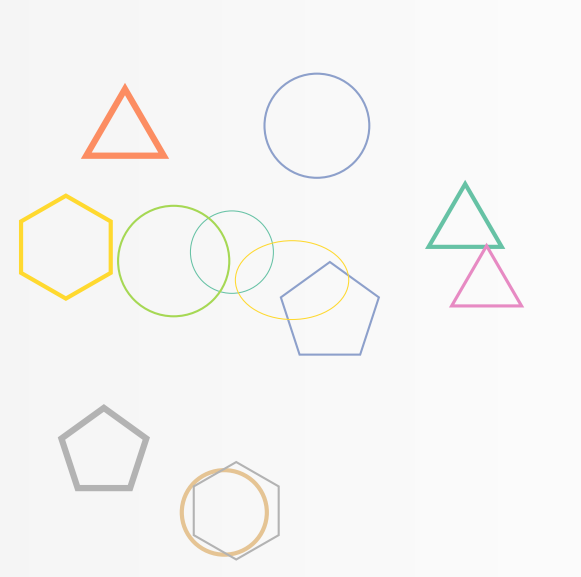[{"shape": "circle", "thickness": 0.5, "radius": 0.36, "center": [0.399, 0.563]}, {"shape": "triangle", "thickness": 2, "radius": 0.36, "center": [0.8, 0.608]}, {"shape": "triangle", "thickness": 3, "radius": 0.38, "center": [0.215, 0.768]}, {"shape": "pentagon", "thickness": 1, "radius": 0.44, "center": [0.568, 0.457]}, {"shape": "circle", "thickness": 1, "radius": 0.45, "center": [0.545, 0.781]}, {"shape": "triangle", "thickness": 1.5, "radius": 0.35, "center": [0.837, 0.504]}, {"shape": "circle", "thickness": 1, "radius": 0.48, "center": [0.299, 0.547]}, {"shape": "oval", "thickness": 0.5, "radius": 0.49, "center": [0.502, 0.514]}, {"shape": "hexagon", "thickness": 2, "radius": 0.45, "center": [0.113, 0.571]}, {"shape": "circle", "thickness": 2, "radius": 0.37, "center": [0.386, 0.112]}, {"shape": "hexagon", "thickness": 1, "radius": 0.42, "center": [0.406, 0.115]}, {"shape": "pentagon", "thickness": 3, "radius": 0.38, "center": [0.179, 0.216]}]